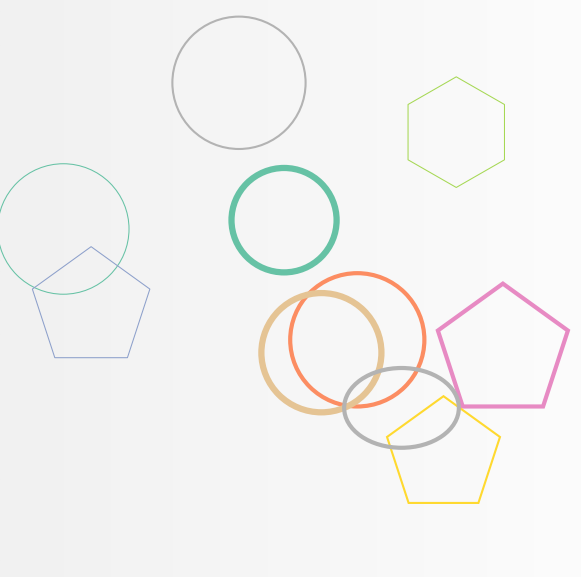[{"shape": "circle", "thickness": 3, "radius": 0.45, "center": [0.489, 0.618]}, {"shape": "circle", "thickness": 0.5, "radius": 0.56, "center": [0.109, 0.603]}, {"shape": "circle", "thickness": 2, "radius": 0.58, "center": [0.615, 0.411]}, {"shape": "pentagon", "thickness": 0.5, "radius": 0.53, "center": [0.157, 0.466]}, {"shape": "pentagon", "thickness": 2, "radius": 0.59, "center": [0.865, 0.39]}, {"shape": "hexagon", "thickness": 0.5, "radius": 0.48, "center": [0.785, 0.77]}, {"shape": "pentagon", "thickness": 1, "radius": 0.51, "center": [0.763, 0.211]}, {"shape": "circle", "thickness": 3, "radius": 0.52, "center": [0.553, 0.388]}, {"shape": "circle", "thickness": 1, "radius": 0.57, "center": [0.411, 0.856]}, {"shape": "oval", "thickness": 2, "radius": 0.49, "center": [0.691, 0.293]}]